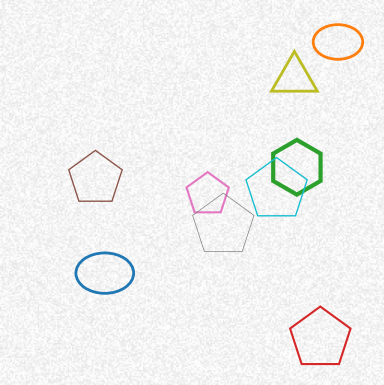[{"shape": "oval", "thickness": 2, "radius": 0.37, "center": [0.272, 0.291]}, {"shape": "oval", "thickness": 2, "radius": 0.32, "center": [0.878, 0.891]}, {"shape": "hexagon", "thickness": 3, "radius": 0.36, "center": [0.771, 0.566]}, {"shape": "pentagon", "thickness": 1.5, "radius": 0.41, "center": [0.832, 0.121]}, {"shape": "pentagon", "thickness": 1, "radius": 0.36, "center": [0.248, 0.536]}, {"shape": "pentagon", "thickness": 1.5, "radius": 0.29, "center": [0.539, 0.495]}, {"shape": "pentagon", "thickness": 0.5, "radius": 0.42, "center": [0.58, 0.415]}, {"shape": "triangle", "thickness": 2, "radius": 0.34, "center": [0.765, 0.798]}, {"shape": "pentagon", "thickness": 1, "radius": 0.42, "center": [0.718, 0.507]}]